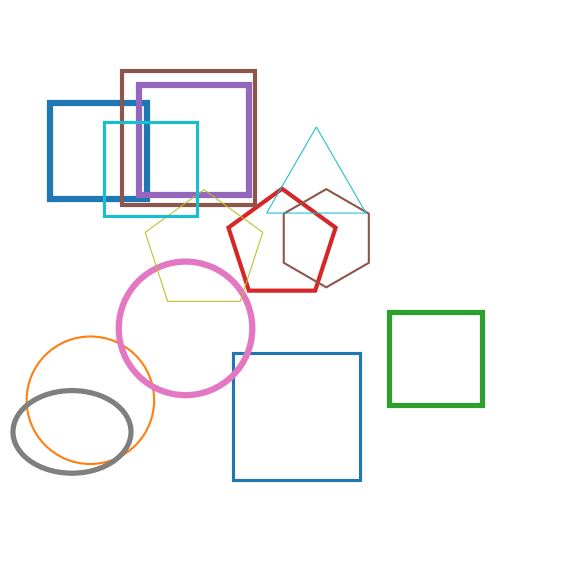[{"shape": "square", "thickness": 1.5, "radius": 0.55, "center": [0.513, 0.278]}, {"shape": "square", "thickness": 3, "radius": 0.42, "center": [0.17, 0.738]}, {"shape": "circle", "thickness": 1, "radius": 0.55, "center": [0.157, 0.306]}, {"shape": "square", "thickness": 2.5, "radius": 0.4, "center": [0.754, 0.379]}, {"shape": "pentagon", "thickness": 2, "radius": 0.49, "center": [0.488, 0.575]}, {"shape": "square", "thickness": 3, "radius": 0.48, "center": [0.336, 0.757]}, {"shape": "hexagon", "thickness": 1, "radius": 0.43, "center": [0.565, 0.587]}, {"shape": "square", "thickness": 2, "radius": 0.58, "center": [0.327, 0.76]}, {"shape": "circle", "thickness": 3, "radius": 0.58, "center": [0.321, 0.431]}, {"shape": "oval", "thickness": 2.5, "radius": 0.51, "center": [0.125, 0.251]}, {"shape": "pentagon", "thickness": 0.5, "radius": 0.53, "center": [0.353, 0.564]}, {"shape": "square", "thickness": 1.5, "radius": 0.41, "center": [0.26, 0.707]}, {"shape": "triangle", "thickness": 0.5, "radius": 0.5, "center": [0.548, 0.68]}]